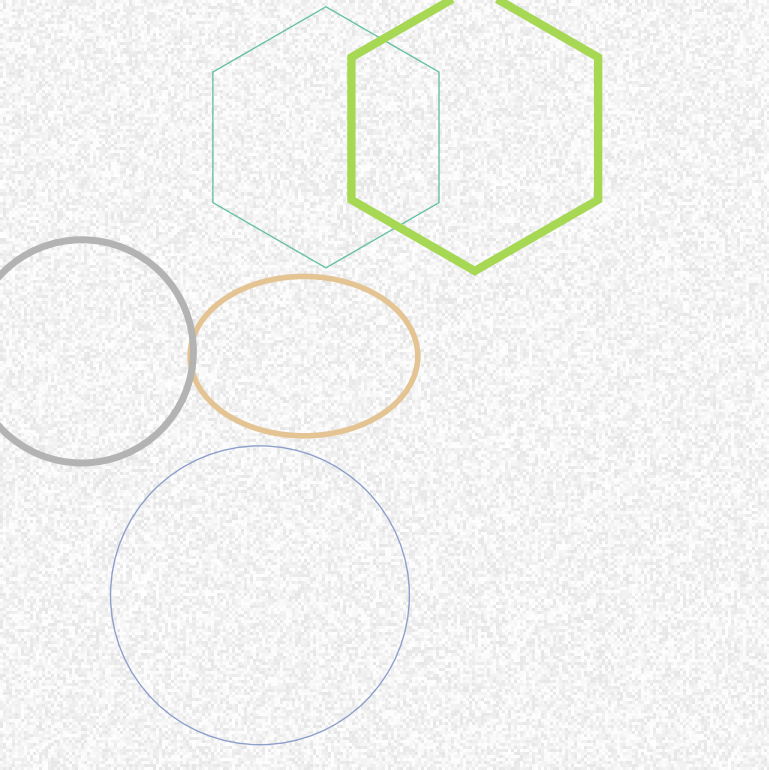[{"shape": "hexagon", "thickness": 0.5, "radius": 0.85, "center": [0.423, 0.822]}, {"shape": "circle", "thickness": 0.5, "radius": 0.97, "center": [0.338, 0.227]}, {"shape": "hexagon", "thickness": 3, "radius": 0.92, "center": [0.617, 0.833]}, {"shape": "oval", "thickness": 2, "radius": 0.74, "center": [0.395, 0.537]}, {"shape": "circle", "thickness": 2.5, "radius": 0.72, "center": [0.106, 0.544]}]